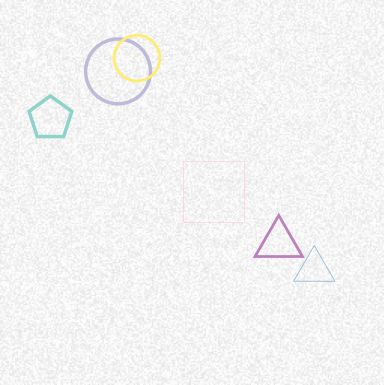[{"shape": "pentagon", "thickness": 2.5, "radius": 0.29, "center": [0.131, 0.693]}, {"shape": "circle", "thickness": 2.5, "radius": 0.42, "center": [0.307, 0.815]}, {"shape": "triangle", "thickness": 0.5, "radius": 0.31, "center": [0.816, 0.301]}, {"shape": "square", "thickness": 0.5, "radius": 0.4, "center": [0.553, 0.502]}, {"shape": "triangle", "thickness": 2, "radius": 0.36, "center": [0.724, 0.369]}, {"shape": "circle", "thickness": 2, "radius": 0.3, "center": [0.356, 0.849]}]